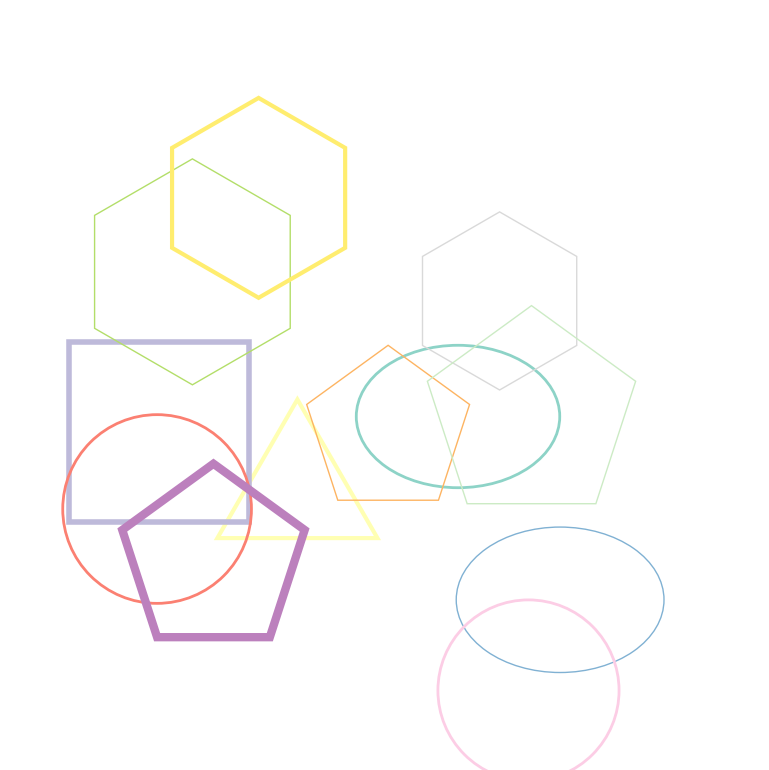[{"shape": "oval", "thickness": 1, "radius": 0.66, "center": [0.595, 0.459]}, {"shape": "triangle", "thickness": 1.5, "radius": 0.6, "center": [0.386, 0.361]}, {"shape": "square", "thickness": 2, "radius": 0.59, "center": [0.207, 0.439]}, {"shape": "circle", "thickness": 1, "radius": 0.61, "center": [0.204, 0.339]}, {"shape": "oval", "thickness": 0.5, "radius": 0.67, "center": [0.727, 0.221]}, {"shape": "pentagon", "thickness": 0.5, "radius": 0.56, "center": [0.504, 0.44]}, {"shape": "hexagon", "thickness": 0.5, "radius": 0.73, "center": [0.25, 0.647]}, {"shape": "circle", "thickness": 1, "radius": 0.59, "center": [0.686, 0.103]}, {"shape": "hexagon", "thickness": 0.5, "radius": 0.58, "center": [0.649, 0.609]}, {"shape": "pentagon", "thickness": 3, "radius": 0.62, "center": [0.277, 0.273]}, {"shape": "pentagon", "thickness": 0.5, "radius": 0.71, "center": [0.69, 0.461]}, {"shape": "hexagon", "thickness": 1.5, "radius": 0.65, "center": [0.336, 0.743]}]